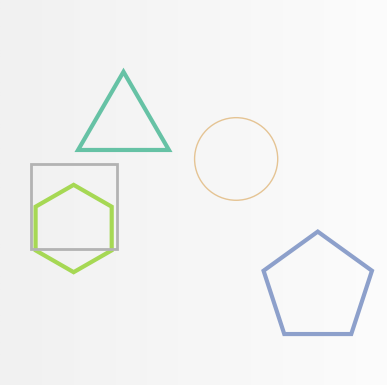[{"shape": "triangle", "thickness": 3, "radius": 0.68, "center": [0.319, 0.678]}, {"shape": "pentagon", "thickness": 3, "radius": 0.74, "center": [0.82, 0.251]}, {"shape": "hexagon", "thickness": 3, "radius": 0.57, "center": [0.19, 0.406]}, {"shape": "circle", "thickness": 1, "radius": 0.54, "center": [0.609, 0.587]}, {"shape": "square", "thickness": 2, "radius": 0.55, "center": [0.192, 0.463]}]